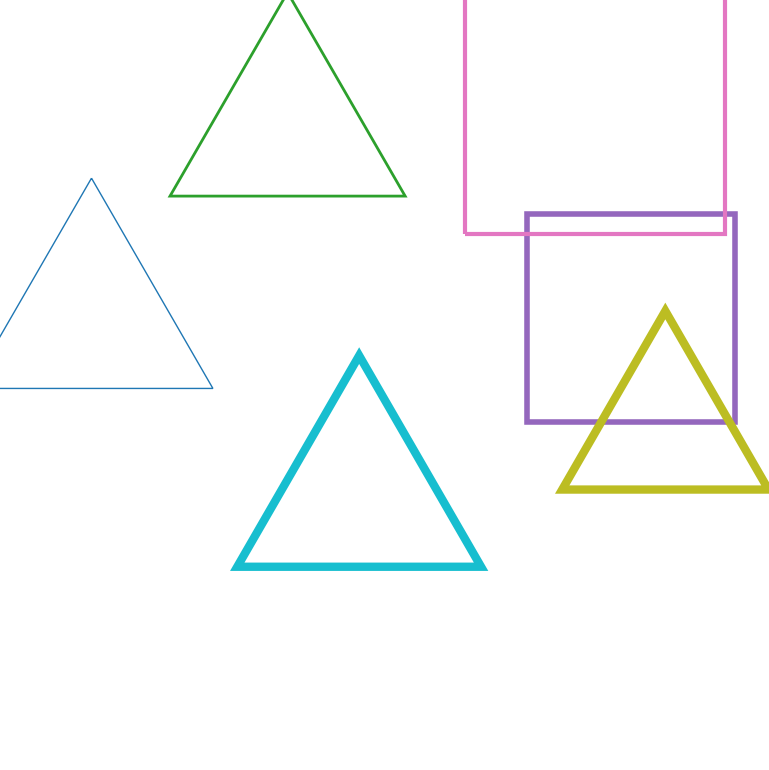[{"shape": "triangle", "thickness": 0.5, "radius": 0.91, "center": [0.119, 0.587]}, {"shape": "triangle", "thickness": 1, "radius": 0.88, "center": [0.373, 0.833]}, {"shape": "square", "thickness": 2, "radius": 0.68, "center": [0.82, 0.587]}, {"shape": "square", "thickness": 1.5, "radius": 0.84, "center": [0.773, 0.865]}, {"shape": "triangle", "thickness": 3, "radius": 0.77, "center": [0.864, 0.442]}, {"shape": "triangle", "thickness": 3, "radius": 0.91, "center": [0.466, 0.355]}]